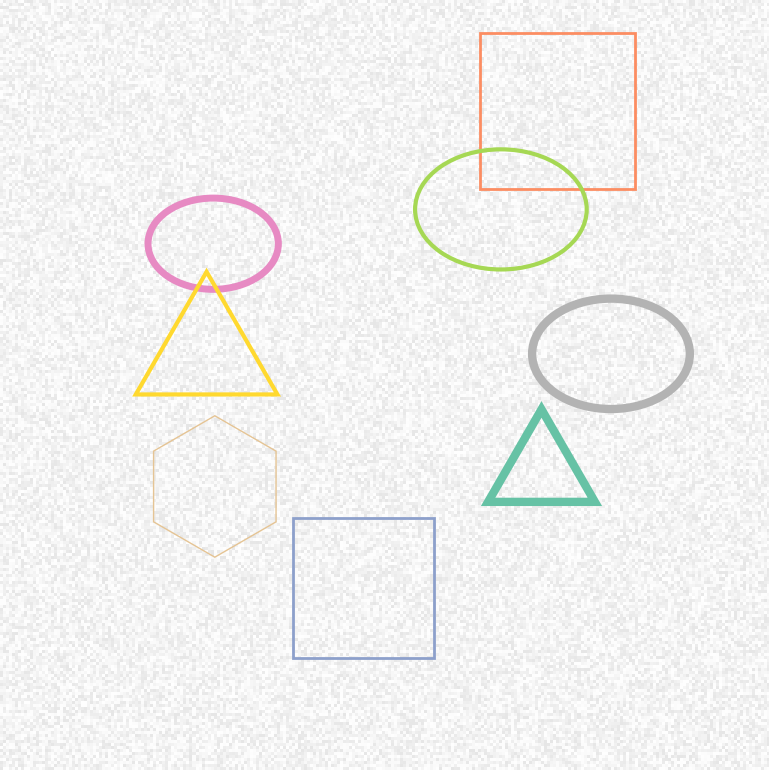[{"shape": "triangle", "thickness": 3, "radius": 0.4, "center": [0.703, 0.388]}, {"shape": "square", "thickness": 1, "radius": 0.51, "center": [0.724, 0.856]}, {"shape": "square", "thickness": 1, "radius": 0.46, "center": [0.472, 0.236]}, {"shape": "oval", "thickness": 2.5, "radius": 0.42, "center": [0.277, 0.683]}, {"shape": "oval", "thickness": 1.5, "radius": 0.56, "center": [0.651, 0.728]}, {"shape": "triangle", "thickness": 1.5, "radius": 0.53, "center": [0.268, 0.541]}, {"shape": "hexagon", "thickness": 0.5, "radius": 0.46, "center": [0.279, 0.368]}, {"shape": "oval", "thickness": 3, "radius": 0.51, "center": [0.793, 0.54]}]